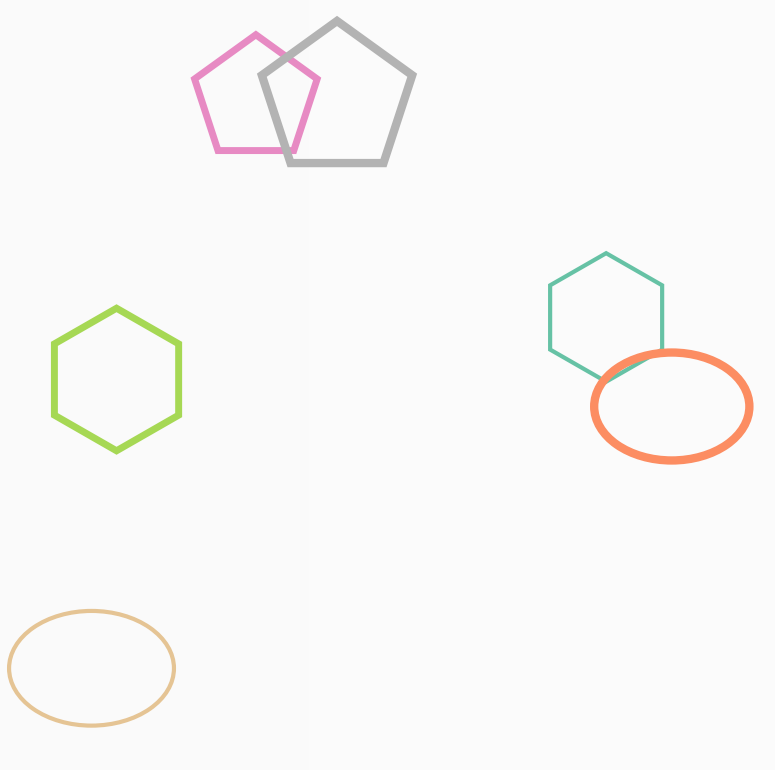[{"shape": "hexagon", "thickness": 1.5, "radius": 0.42, "center": [0.782, 0.588]}, {"shape": "oval", "thickness": 3, "radius": 0.5, "center": [0.867, 0.472]}, {"shape": "pentagon", "thickness": 2.5, "radius": 0.42, "center": [0.33, 0.872]}, {"shape": "hexagon", "thickness": 2.5, "radius": 0.46, "center": [0.15, 0.507]}, {"shape": "oval", "thickness": 1.5, "radius": 0.53, "center": [0.118, 0.132]}, {"shape": "pentagon", "thickness": 3, "radius": 0.51, "center": [0.435, 0.871]}]